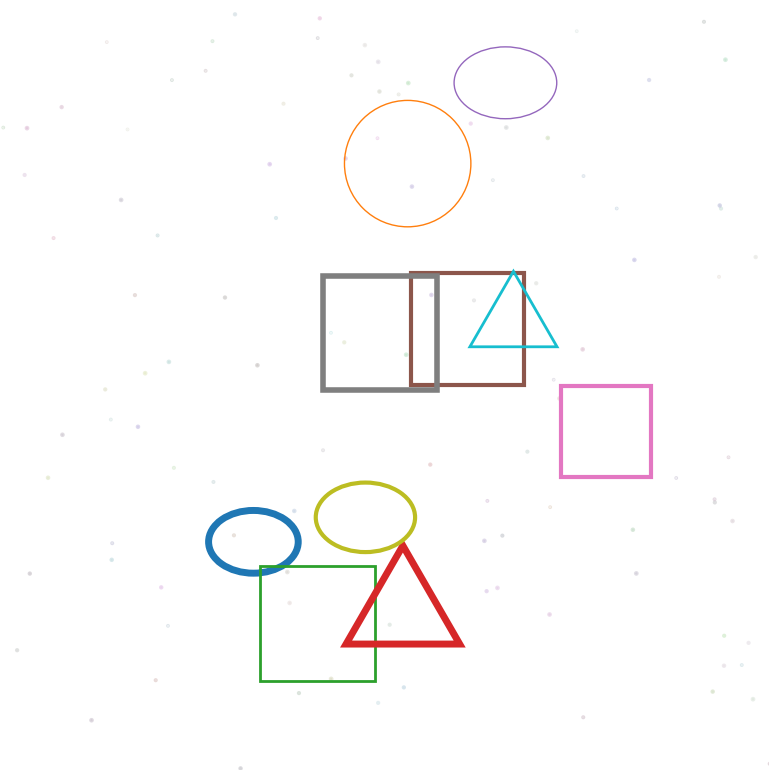[{"shape": "oval", "thickness": 2.5, "radius": 0.29, "center": [0.329, 0.296]}, {"shape": "circle", "thickness": 0.5, "radius": 0.41, "center": [0.529, 0.788]}, {"shape": "square", "thickness": 1, "radius": 0.37, "center": [0.412, 0.19]}, {"shape": "triangle", "thickness": 2.5, "radius": 0.43, "center": [0.523, 0.206]}, {"shape": "oval", "thickness": 0.5, "radius": 0.33, "center": [0.656, 0.892]}, {"shape": "square", "thickness": 1.5, "radius": 0.36, "center": [0.607, 0.572]}, {"shape": "square", "thickness": 1.5, "radius": 0.29, "center": [0.787, 0.44]}, {"shape": "square", "thickness": 2, "radius": 0.37, "center": [0.494, 0.567]}, {"shape": "oval", "thickness": 1.5, "radius": 0.32, "center": [0.475, 0.328]}, {"shape": "triangle", "thickness": 1, "radius": 0.33, "center": [0.667, 0.582]}]